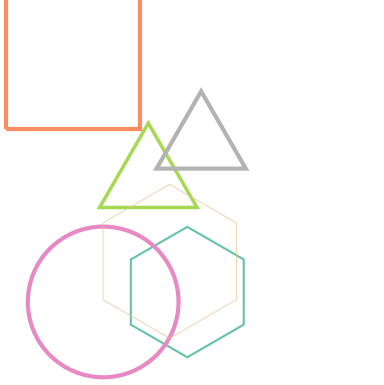[{"shape": "hexagon", "thickness": 1.5, "radius": 0.85, "center": [0.486, 0.241]}, {"shape": "square", "thickness": 3, "radius": 0.87, "center": [0.19, 0.839]}, {"shape": "circle", "thickness": 3, "radius": 0.98, "center": [0.268, 0.216]}, {"shape": "triangle", "thickness": 2.5, "radius": 0.73, "center": [0.385, 0.534]}, {"shape": "hexagon", "thickness": 0.5, "radius": 1.0, "center": [0.441, 0.321]}, {"shape": "triangle", "thickness": 3, "radius": 0.67, "center": [0.523, 0.629]}]